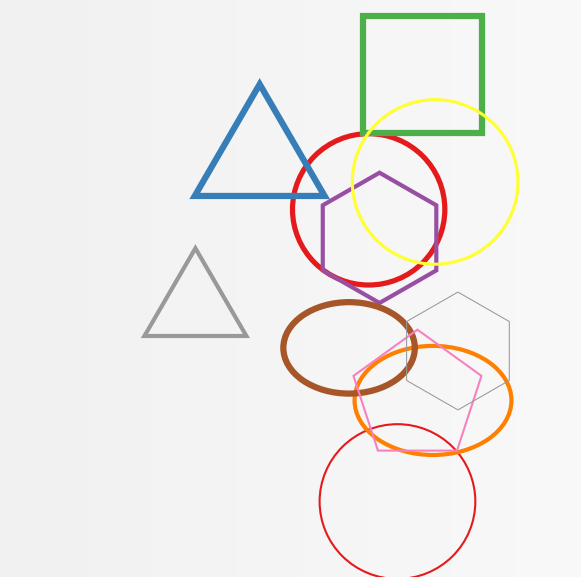[{"shape": "circle", "thickness": 2.5, "radius": 0.66, "center": [0.634, 0.637]}, {"shape": "circle", "thickness": 1, "radius": 0.67, "center": [0.684, 0.131]}, {"shape": "triangle", "thickness": 3, "radius": 0.64, "center": [0.447, 0.724]}, {"shape": "square", "thickness": 3, "radius": 0.51, "center": [0.727, 0.87]}, {"shape": "hexagon", "thickness": 2, "radius": 0.56, "center": [0.653, 0.587]}, {"shape": "oval", "thickness": 2, "radius": 0.67, "center": [0.745, 0.306]}, {"shape": "circle", "thickness": 1.5, "radius": 0.71, "center": [0.749, 0.684]}, {"shape": "oval", "thickness": 3, "radius": 0.57, "center": [0.601, 0.397]}, {"shape": "pentagon", "thickness": 1, "radius": 0.58, "center": [0.718, 0.313]}, {"shape": "hexagon", "thickness": 0.5, "radius": 0.51, "center": [0.788, 0.391]}, {"shape": "triangle", "thickness": 2, "radius": 0.51, "center": [0.336, 0.468]}]